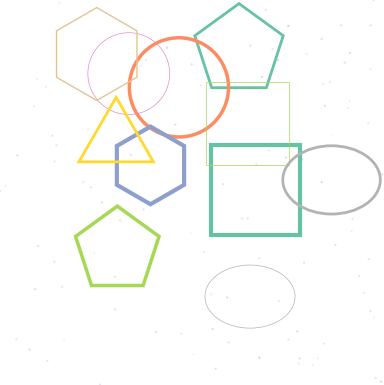[{"shape": "pentagon", "thickness": 2, "radius": 0.6, "center": [0.621, 0.87]}, {"shape": "square", "thickness": 3, "radius": 0.58, "center": [0.664, 0.507]}, {"shape": "circle", "thickness": 2.5, "radius": 0.64, "center": [0.465, 0.773]}, {"shape": "hexagon", "thickness": 3, "radius": 0.5, "center": [0.391, 0.57]}, {"shape": "circle", "thickness": 0.5, "radius": 0.53, "center": [0.334, 0.809]}, {"shape": "pentagon", "thickness": 2.5, "radius": 0.57, "center": [0.305, 0.351]}, {"shape": "square", "thickness": 0.5, "radius": 0.54, "center": [0.642, 0.678]}, {"shape": "triangle", "thickness": 2, "radius": 0.56, "center": [0.302, 0.636]}, {"shape": "hexagon", "thickness": 1, "radius": 0.6, "center": [0.251, 0.86]}, {"shape": "oval", "thickness": 0.5, "radius": 0.59, "center": [0.649, 0.23]}, {"shape": "oval", "thickness": 2, "radius": 0.63, "center": [0.861, 0.533]}]